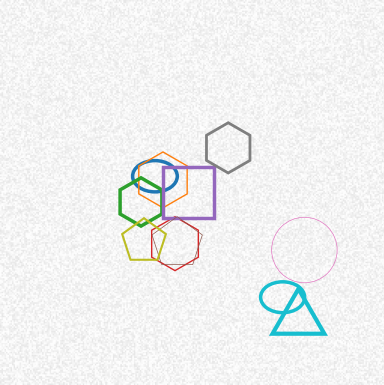[{"shape": "oval", "thickness": 2.5, "radius": 0.29, "center": [0.402, 0.542]}, {"shape": "hexagon", "thickness": 1, "radius": 0.36, "center": [0.423, 0.533]}, {"shape": "hexagon", "thickness": 2.5, "radius": 0.31, "center": [0.366, 0.475]}, {"shape": "hexagon", "thickness": 1, "radius": 0.35, "center": [0.455, 0.367]}, {"shape": "square", "thickness": 2.5, "radius": 0.33, "center": [0.49, 0.5]}, {"shape": "pentagon", "thickness": 0.5, "radius": 0.34, "center": [0.46, 0.369]}, {"shape": "circle", "thickness": 0.5, "radius": 0.43, "center": [0.791, 0.351]}, {"shape": "hexagon", "thickness": 2, "radius": 0.33, "center": [0.593, 0.616]}, {"shape": "pentagon", "thickness": 1.5, "radius": 0.3, "center": [0.374, 0.374]}, {"shape": "oval", "thickness": 2.5, "radius": 0.29, "center": [0.734, 0.228]}, {"shape": "triangle", "thickness": 3, "radius": 0.39, "center": [0.775, 0.172]}]